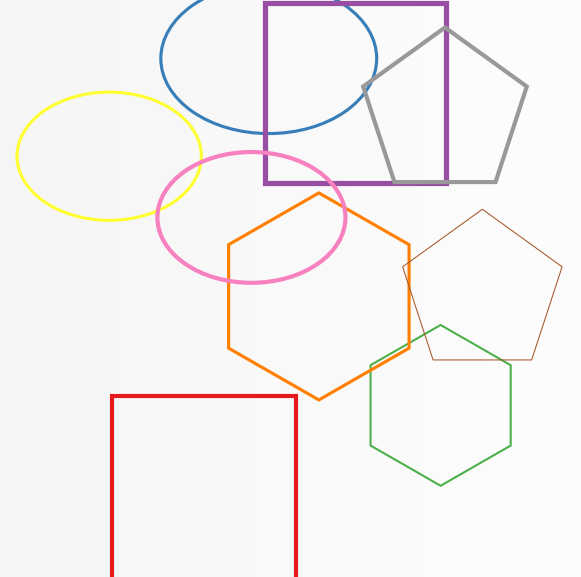[{"shape": "square", "thickness": 2, "radius": 0.79, "center": [0.351, 0.156]}, {"shape": "oval", "thickness": 1.5, "radius": 0.93, "center": [0.462, 0.898]}, {"shape": "hexagon", "thickness": 1, "radius": 0.7, "center": [0.758, 0.297]}, {"shape": "square", "thickness": 2.5, "radius": 0.78, "center": [0.612, 0.839]}, {"shape": "hexagon", "thickness": 1.5, "radius": 0.9, "center": [0.549, 0.486]}, {"shape": "oval", "thickness": 1.5, "radius": 0.79, "center": [0.188, 0.729]}, {"shape": "pentagon", "thickness": 0.5, "radius": 0.72, "center": [0.83, 0.493]}, {"shape": "oval", "thickness": 2, "radius": 0.81, "center": [0.433, 0.623]}, {"shape": "pentagon", "thickness": 2, "radius": 0.74, "center": [0.766, 0.804]}]